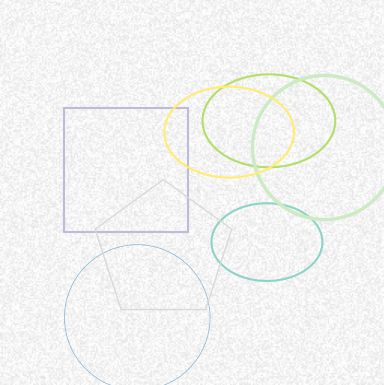[{"shape": "oval", "thickness": 1.5, "radius": 0.72, "center": [0.693, 0.371]}, {"shape": "square", "thickness": 1.5, "radius": 0.81, "center": [0.327, 0.558]}, {"shape": "circle", "thickness": 0.5, "radius": 0.95, "center": [0.357, 0.175]}, {"shape": "oval", "thickness": 1.5, "radius": 0.86, "center": [0.698, 0.686]}, {"shape": "pentagon", "thickness": 1, "radius": 0.93, "center": [0.424, 0.347]}, {"shape": "circle", "thickness": 2.5, "radius": 0.94, "center": [0.843, 0.617]}, {"shape": "oval", "thickness": 1.5, "radius": 0.84, "center": [0.595, 0.657]}]